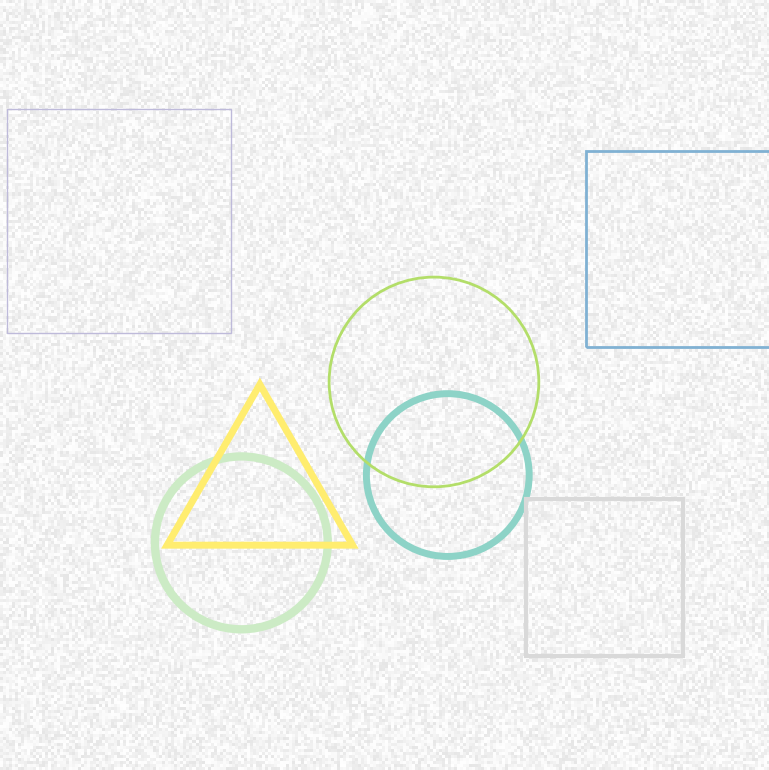[{"shape": "circle", "thickness": 2.5, "radius": 0.53, "center": [0.582, 0.383]}, {"shape": "square", "thickness": 0.5, "radius": 0.73, "center": [0.154, 0.713]}, {"shape": "square", "thickness": 1, "radius": 0.63, "center": [0.887, 0.677]}, {"shape": "circle", "thickness": 1, "radius": 0.68, "center": [0.564, 0.504]}, {"shape": "square", "thickness": 1.5, "radius": 0.51, "center": [0.785, 0.25]}, {"shape": "circle", "thickness": 3, "radius": 0.56, "center": [0.313, 0.295]}, {"shape": "triangle", "thickness": 2.5, "radius": 0.7, "center": [0.337, 0.362]}]